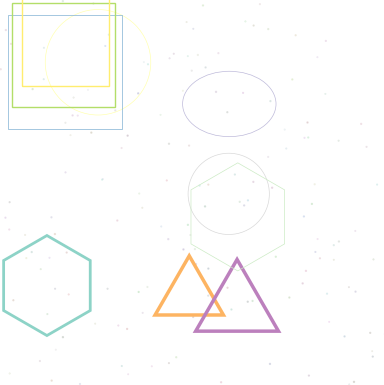[{"shape": "hexagon", "thickness": 2, "radius": 0.65, "center": [0.122, 0.258]}, {"shape": "circle", "thickness": 0.5, "radius": 0.69, "center": [0.255, 0.838]}, {"shape": "oval", "thickness": 0.5, "radius": 0.61, "center": [0.596, 0.73]}, {"shape": "square", "thickness": 0.5, "radius": 0.74, "center": [0.169, 0.814]}, {"shape": "triangle", "thickness": 2.5, "radius": 0.51, "center": [0.492, 0.233]}, {"shape": "square", "thickness": 1, "radius": 0.67, "center": [0.165, 0.858]}, {"shape": "circle", "thickness": 0.5, "radius": 0.53, "center": [0.594, 0.496]}, {"shape": "triangle", "thickness": 2.5, "radius": 0.62, "center": [0.616, 0.202]}, {"shape": "hexagon", "thickness": 0.5, "radius": 0.7, "center": [0.618, 0.437]}, {"shape": "square", "thickness": 1, "radius": 0.57, "center": [0.17, 0.89]}]